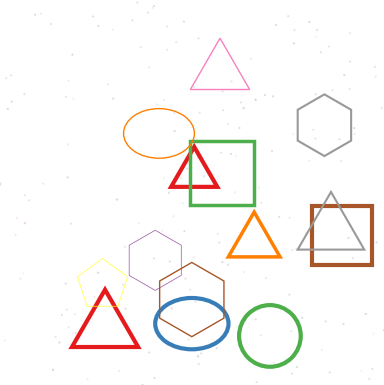[{"shape": "triangle", "thickness": 3, "radius": 0.5, "center": [0.273, 0.148]}, {"shape": "triangle", "thickness": 3, "radius": 0.35, "center": [0.504, 0.549]}, {"shape": "oval", "thickness": 3, "radius": 0.48, "center": [0.498, 0.159]}, {"shape": "circle", "thickness": 3, "radius": 0.4, "center": [0.701, 0.127]}, {"shape": "square", "thickness": 2.5, "radius": 0.42, "center": [0.576, 0.55]}, {"shape": "hexagon", "thickness": 0.5, "radius": 0.39, "center": [0.403, 0.324]}, {"shape": "oval", "thickness": 1, "radius": 0.46, "center": [0.413, 0.653]}, {"shape": "triangle", "thickness": 2.5, "radius": 0.39, "center": [0.66, 0.372]}, {"shape": "pentagon", "thickness": 0.5, "radius": 0.34, "center": [0.266, 0.26]}, {"shape": "square", "thickness": 3, "radius": 0.39, "center": [0.888, 0.388]}, {"shape": "hexagon", "thickness": 1, "radius": 0.48, "center": [0.498, 0.222]}, {"shape": "triangle", "thickness": 1, "radius": 0.44, "center": [0.571, 0.812]}, {"shape": "triangle", "thickness": 1.5, "radius": 0.5, "center": [0.86, 0.402]}, {"shape": "hexagon", "thickness": 1.5, "radius": 0.4, "center": [0.843, 0.675]}]